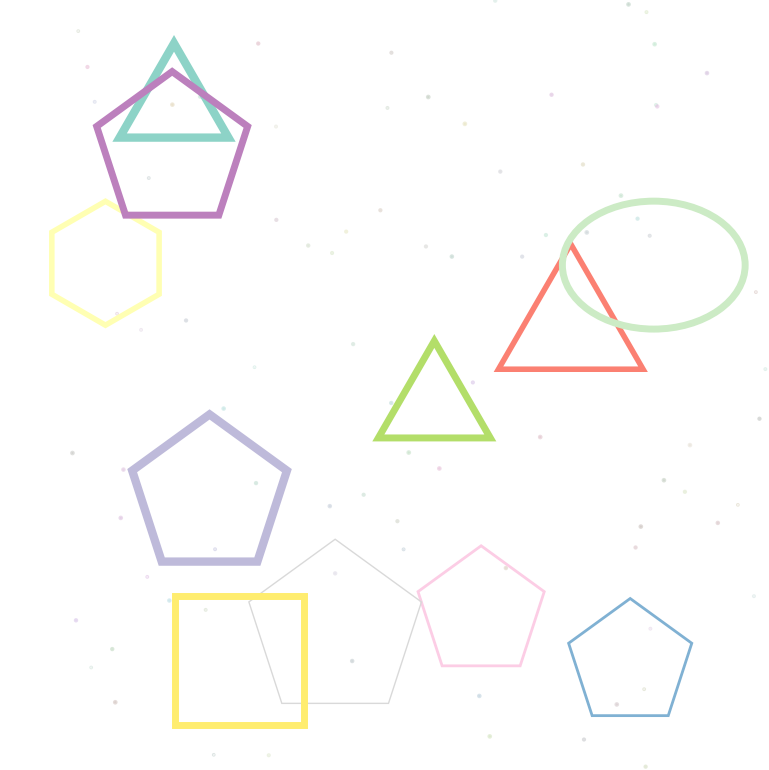[{"shape": "triangle", "thickness": 3, "radius": 0.41, "center": [0.226, 0.862]}, {"shape": "hexagon", "thickness": 2, "radius": 0.4, "center": [0.137, 0.658]}, {"shape": "pentagon", "thickness": 3, "radius": 0.53, "center": [0.272, 0.356]}, {"shape": "triangle", "thickness": 2, "radius": 0.54, "center": [0.741, 0.575]}, {"shape": "pentagon", "thickness": 1, "radius": 0.42, "center": [0.818, 0.139]}, {"shape": "triangle", "thickness": 2.5, "radius": 0.42, "center": [0.564, 0.473]}, {"shape": "pentagon", "thickness": 1, "radius": 0.43, "center": [0.625, 0.205]}, {"shape": "pentagon", "thickness": 0.5, "radius": 0.59, "center": [0.435, 0.182]}, {"shape": "pentagon", "thickness": 2.5, "radius": 0.52, "center": [0.224, 0.804]}, {"shape": "oval", "thickness": 2.5, "radius": 0.59, "center": [0.849, 0.656]}, {"shape": "square", "thickness": 2.5, "radius": 0.42, "center": [0.311, 0.142]}]